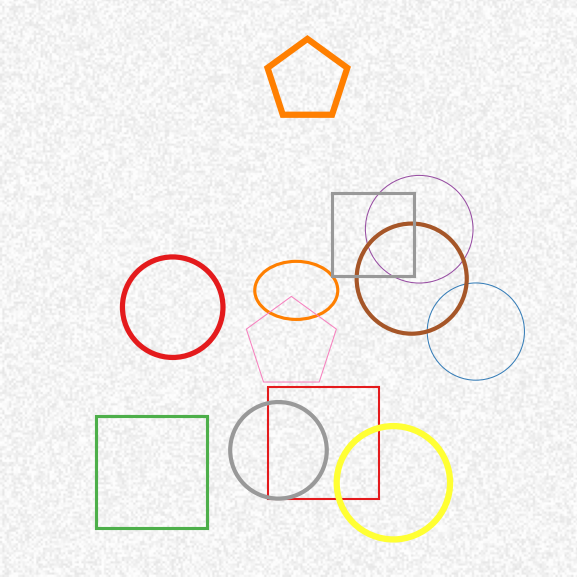[{"shape": "square", "thickness": 1, "radius": 0.48, "center": [0.56, 0.232]}, {"shape": "circle", "thickness": 2.5, "radius": 0.44, "center": [0.299, 0.467]}, {"shape": "circle", "thickness": 0.5, "radius": 0.42, "center": [0.824, 0.425]}, {"shape": "square", "thickness": 1.5, "radius": 0.48, "center": [0.262, 0.182]}, {"shape": "circle", "thickness": 0.5, "radius": 0.47, "center": [0.726, 0.602]}, {"shape": "oval", "thickness": 1.5, "radius": 0.36, "center": [0.513, 0.496]}, {"shape": "pentagon", "thickness": 3, "radius": 0.36, "center": [0.532, 0.859]}, {"shape": "circle", "thickness": 3, "radius": 0.49, "center": [0.681, 0.163]}, {"shape": "circle", "thickness": 2, "radius": 0.48, "center": [0.713, 0.517]}, {"shape": "pentagon", "thickness": 0.5, "radius": 0.41, "center": [0.505, 0.404]}, {"shape": "square", "thickness": 1.5, "radius": 0.36, "center": [0.646, 0.593]}, {"shape": "circle", "thickness": 2, "radius": 0.42, "center": [0.482, 0.219]}]